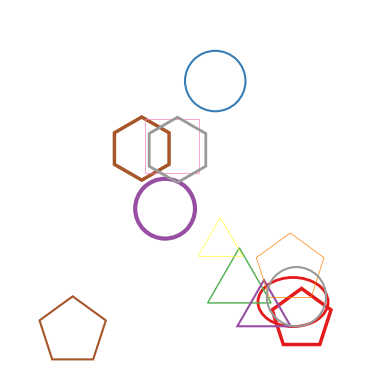[{"shape": "pentagon", "thickness": 2.5, "radius": 0.4, "center": [0.783, 0.17]}, {"shape": "oval", "thickness": 2, "radius": 0.46, "center": [0.761, 0.216]}, {"shape": "circle", "thickness": 1.5, "radius": 0.39, "center": [0.559, 0.79]}, {"shape": "triangle", "thickness": 1, "radius": 0.48, "center": [0.622, 0.261]}, {"shape": "circle", "thickness": 3, "radius": 0.39, "center": [0.429, 0.458]}, {"shape": "triangle", "thickness": 1.5, "radius": 0.4, "center": [0.686, 0.193]}, {"shape": "pentagon", "thickness": 0.5, "radius": 0.46, "center": [0.754, 0.302]}, {"shape": "triangle", "thickness": 0.5, "radius": 0.33, "center": [0.572, 0.368]}, {"shape": "hexagon", "thickness": 2.5, "radius": 0.41, "center": [0.368, 0.614]}, {"shape": "pentagon", "thickness": 1.5, "radius": 0.45, "center": [0.189, 0.14]}, {"shape": "square", "thickness": 0.5, "radius": 0.35, "center": [0.447, 0.621]}, {"shape": "circle", "thickness": 1.5, "radius": 0.38, "center": [0.77, 0.229]}, {"shape": "hexagon", "thickness": 2, "radius": 0.42, "center": [0.461, 0.611]}]